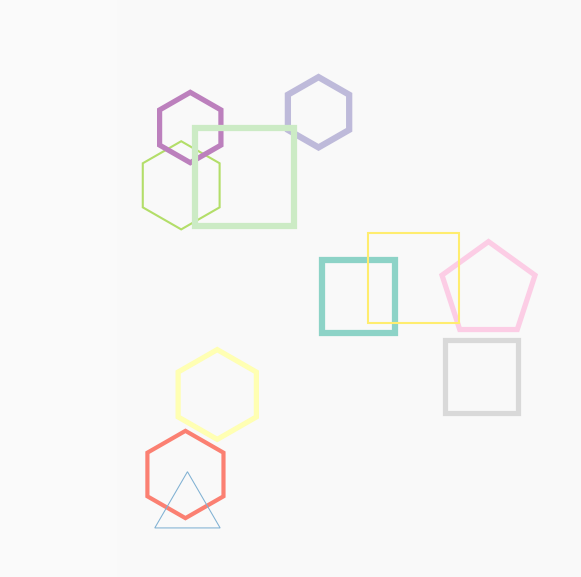[{"shape": "square", "thickness": 3, "radius": 0.31, "center": [0.617, 0.486]}, {"shape": "hexagon", "thickness": 2.5, "radius": 0.39, "center": [0.374, 0.316]}, {"shape": "hexagon", "thickness": 3, "radius": 0.3, "center": [0.548, 0.805]}, {"shape": "hexagon", "thickness": 2, "radius": 0.38, "center": [0.319, 0.177]}, {"shape": "triangle", "thickness": 0.5, "radius": 0.32, "center": [0.323, 0.117]}, {"shape": "hexagon", "thickness": 1, "radius": 0.38, "center": [0.312, 0.678]}, {"shape": "pentagon", "thickness": 2.5, "radius": 0.42, "center": [0.84, 0.497]}, {"shape": "square", "thickness": 2.5, "radius": 0.32, "center": [0.829, 0.347]}, {"shape": "hexagon", "thickness": 2.5, "radius": 0.3, "center": [0.327, 0.778]}, {"shape": "square", "thickness": 3, "radius": 0.43, "center": [0.421, 0.693]}, {"shape": "square", "thickness": 1, "radius": 0.39, "center": [0.712, 0.518]}]